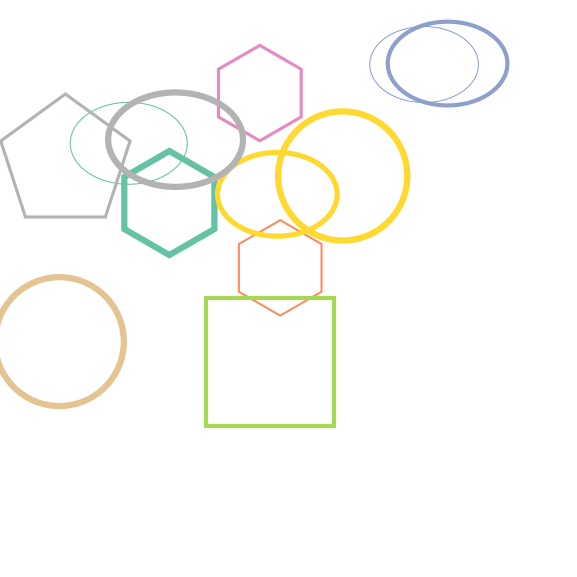[{"shape": "oval", "thickness": 0.5, "radius": 0.51, "center": [0.223, 0.751]}, {"shape": "hexagon", "thickness": 3, "radius": 0.45, "center": [0.293, 0.648]}, {"shape": "hexagon", "thickness": 1, "radius": 0.41, "center": [0.485, 0.535]}, {"shape": "oval", "thickness": 0.5, "radius": 0.47, "center": [0.734, 0.887]}, {"shape": "oval", "thickness": 2, "radius": 0.52, "center": [0.775, 0.889]}, {"shape": "hexagon", "thickness": 1.5, "radius": 0.41, "center": [0.45, 0.838]}, {"shape": "square", "thickness": 2, "radius": 0.55, "center": [0.467, 0.372]}, {"shape": "oval", "thickness": 2.5, "radius": 0.52, "center": [0.48, 0.663]}, {"shape": "circle", "thickness": 3, "radius": 0.56, "center": [0.593, 0.694]}, {"shape": "circle", "thickness": 3, "radius": 0.56, "center": [0.103, 0.408]}, {"shape": "oval", "thickness": 3, "radius": 0.58, "center": [0.304, 0.757]}, {"shape": "pentagon", "thickness": 1.5, "radius": 0.59, "center": [0.113, 0.719]}]